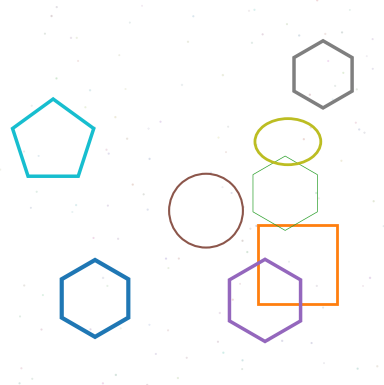[{"shape": "hexagon", "thickness": 3, "radius": 0.5, "center": [0.247, 0.225]}, {"shape": "square", "thickness": 2, "radius": 0.51, "center": [0.773, 0.313]}, {"shape": "hexagon", "thickness": 0.5, "radius": 0.48, "center": [0.741, 0.498]}, {"shape": "hexagon", "thickness": 2.5, "radius": 0.53, "center": [0.688, 0.22]}, {"shape": "circle", "thickness": 1.5, "radius": 0.48, "center": [0.535, 0.453]}, {"shape": "hexagon", "thickness": 2.5, "radius": 0.44, "center": [0.839, 0.807]}, {"shape": "oval", "thickness": 2, "radius": 0.43, "center": [0.748, 0.632]}, {"shape": "pentagon", "thickness": 2.5, "radius": 0.55, "center": [0.138, 0.632]}]